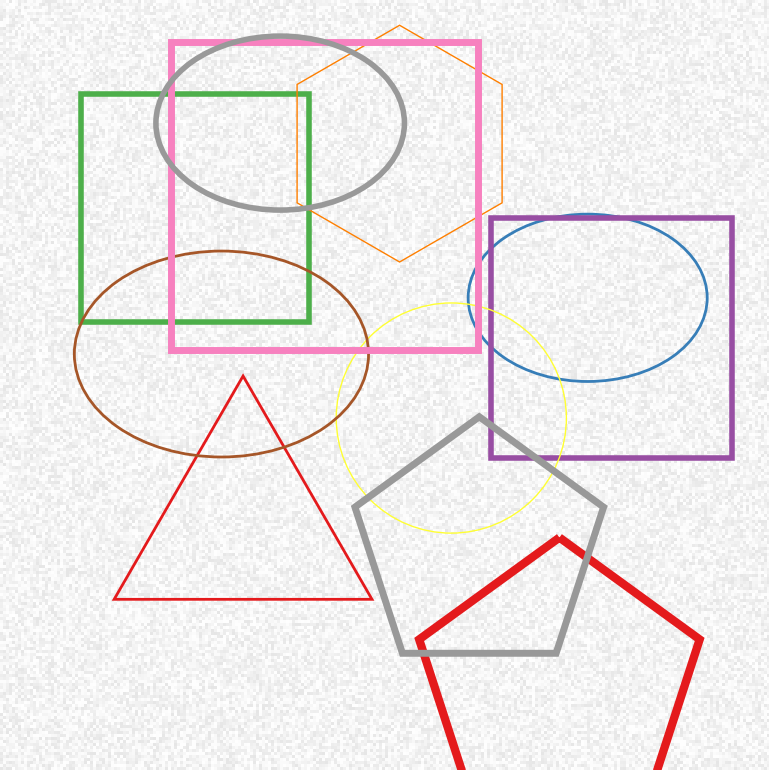[{"shape": "triangle", "thickness": 1, "radius": 0.97, "center": [0.316, 0.318]}, {"shape": "pentagon", "thickness": 3, "radius": 0.96, "center": [0.727, 0.11]}, {"shape": "oval", "thickness": 1, "radius": 0.78, "center": [0.763, 0.613]}, {"shape": "square", "thickness": 2, "radius": 0.74, "center": [0.253, 0.73]}, {"shape": "square", "thickness": 2, "radius": 0.78, "center": [0.794, 0.561]}, {"shape": "hexagon", "thickness": 0.5, "radius": 0.77, "center": [0.519, 0.813]}, {"shape": "circle", "thickness": 0.5, "radius": 0.75, "center": [0.586, 0.457]}, {"shape": "oval", "thickness": 1, "radius": 0.96, "center": [0.288, 0.54]}, {"shape": "square", "thickness": 2.5, "radius": 1.0, "center": [0.422, 0.745]}, {"shape": "pentagon", "thickness": 2.5, "radius": 0.85, "center": [0.622, 0.289]}, {"shape": "oval", "thickness": 2, "radius": 0.81, "center": [0.364, 0.84]}]